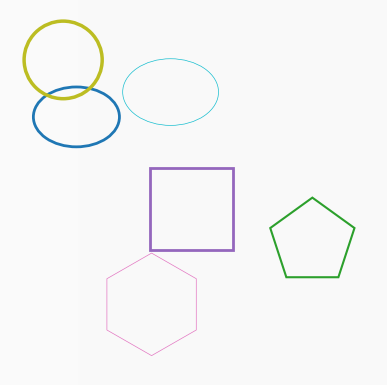[{"shape": "oval", "thickness": 2, "radius": 0.56, "center": [0.197, 0.696]}, {"shape": "pentagon", "thickness": 1.5, "radius": 0.57, "center": [0.806, 0.372]}, {"shape": "square", "thickness": 2, "radius": 0.53, "center": [0.494, 0.456]}, {"shape": "hexagon", "thickness": 0.5, "radius": 0.67, "center": [0.391, 0.209]}, {"shape": "circle", "thickness": 2.5, "radius": 0.5, "center": [0.163, 0.844]}, {"shape": "oval", "thickness": 0.5, "radius": 0.62, "center": [0.44, 0.761]}]